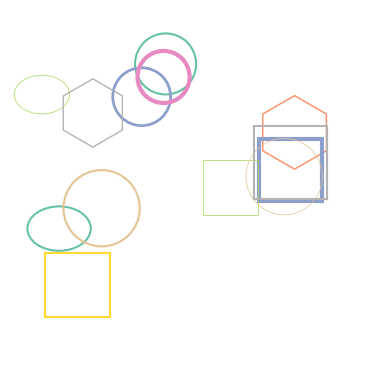[{"shape": "circle", "thickness": 1.5, "radius": 0.4, "center": [0.43, 0.834]}, {"shape": "oval", "thickness": 1.5, "radius": 0.41, "center": [0.153, 0.406]}, {"shape": "hexagon", "thickness": 1, "radius": 0.48, "center": [0.765, 0.656]}, {"shape": "circle", "thickness": 2, "radius": 0.38, "center": [0.368, 0.749]}, {"shape": "square", "thickness": 3, "radius": 0.4, "center": [0.755, 0.559]}, {"shape": "circle", "thickness": 3, "radius": 0.34, "center": [0.425, 0.8]}, {"shape": "oval", "thickness": 0.5, "radius": 0.36, "center": [0.109, 0.754]}, {"shape": "square", "thickness": 0.5, "radius": 0.36, "center": [0.599, 0.514]}, {"shape": "square", "thickness": 1.5, "radius": 0.42, "center": [0.201, 0.26]}, {"shape": "circle", "thickness": 1.5, "radius": 0.5, "center": [0.264, 0.459]}, {"shape": "circle", "thickness": 0.5, "radius": 0.5, "center": [0.738, 0.541]}, {"shape": "square", "thickness": 1.5, "radius": 0.47, "center": [0.755, 0.579]}, {"shape": "hexagon", "thickness": 1, "radius": 0.44, "center": [0.241, 0.706]}]